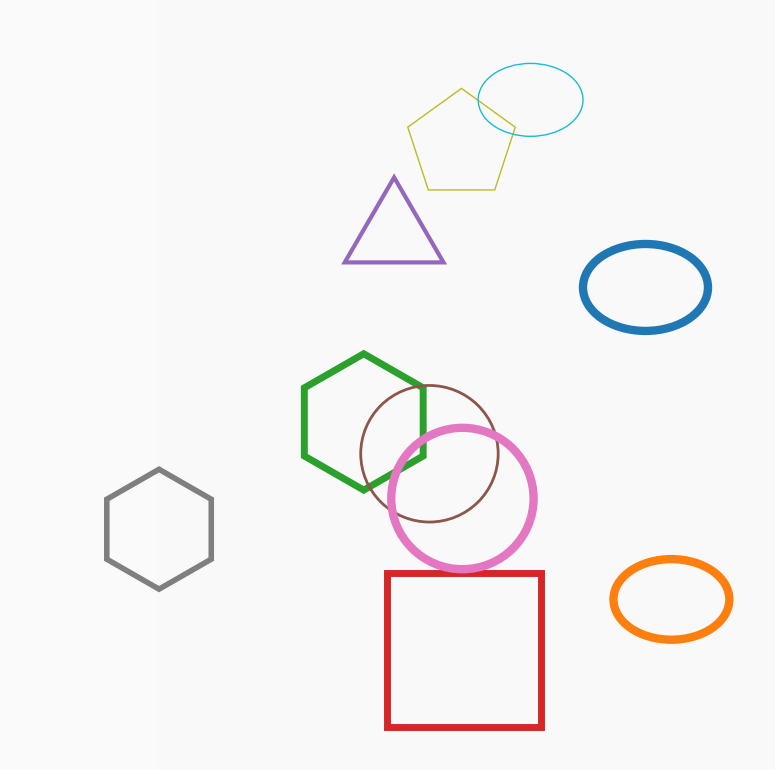[{"shape": "oval", "thickness": 3, "radius": 0.4, "center": [0.833, 0.627]}, {"shape": "oval", "thickness": 3, "radius": 0.37, "center": [0.866, 0.222]}, {"shape": "hexagon", "thickness": 2.5, "radius": 0.44, "center": [0.469, 0.452]}, {"shape": "square", "thickness": 2.5, "radius": 0.5, "center": [0.599, 0.156]}, {"shape": "triangle", "thickness": 1.5, "radius": 0.37, "center": [0.509, 0.696]}, {"shape": "circle", "thickness": 1, "radius": 0.44, "center": [0.554, 0.411]}, {"shape": "circle", "thickness": 3, "radius": 0.46, "center": [0.597, 0.353]}, {"shape": "hexagon", "thickness": 2, "radius": 0.39, "center": [0.205, 0.313]}, {"shape": "pentagon", "thickness": 0.5, "radius": 0.36, "center": [0.596, 0.812]}, {"shape": "oval", "thickness": 0.5, "radius": 0.34, "center": [0.685, 0.87]}]